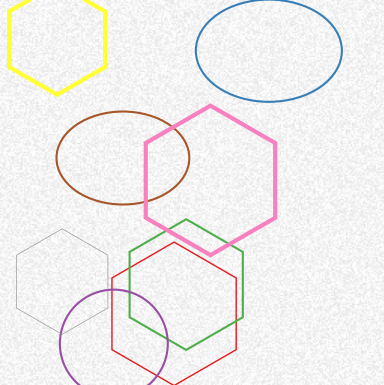[{"shape": "hexagon", "thickness": 1, "radius": 0.93, "center": [0.452, 0.185]}, {"shape": "oval", "thickness": 1.5, "radius": 0.95, "center": [0.698, 0.868]}, {"shape": "hexagon", "thickness": 1.5, "radius": 0.85, "center": [0.484, 0.261]}, {"shape": "circle", "thickness": 1.5, "radius": 0.7, "center": [0.296, 0.108]}, {"shape": "hexagon", "thickness": 3, "radius": 0.72, "center": [0.148, 0.898]}, {"shape": "oval", "thickness": 1.5, "radius": 0.86, "center": [0.319, 0.59]}, {"shape": "hexagon", "thickness": 3, "radius": 0.97, "center": [0.547, 0.531]}, {"shape": "hexagon", "thickness": 0.5, "radius": 0.69, "center": [0.161, 0.269]}]